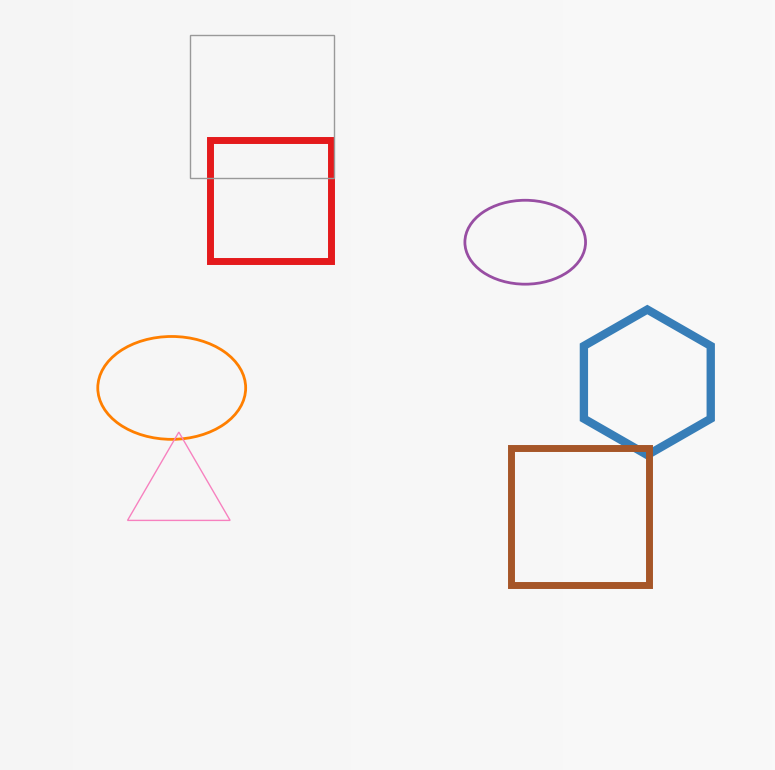[{"shape": "square", "thickness": 2.5, "radius": 0.39, "center": [0.349, 0.74]}, {"shape": "hexagon", "thickness": 3, "radius": 0.47, "center": [0.835, 0.504]}, {"shape": "oval", "thickness": 1, "radius": 0.39, "center": [0.678, 0.685]}, {"shape": "oval", "thickness": 1, "radius": 0.48, "center": [0.222, 0.496]}, {"shape": "square", "thickness": 2.5, "radius": 0.44, "center": [0.748, 0.329]}, {"shape": "triangle", "thickness": 0.5, "radius": 0.38, "center": [0.231, 0.362]}, {"shape": "square", "thickness": 0.5, "radius": 0.46, "center": [0.338, 0.861]}]